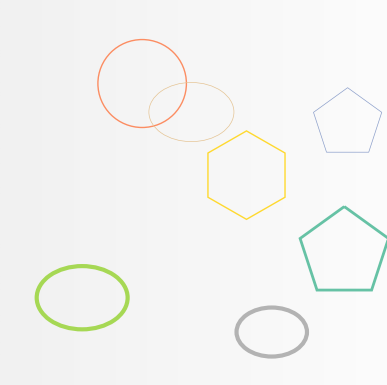[{"shape": "pentagon", "thickness": 2, "radius": 0.6, "center": [0.889, 0.344]}, {"shape": "circle", "thickness": 1, "radius": 0.57, "center": [0.367, 0.783]}, {"shape": "pentagon", "thickness": 0.5, "radius": 0.46, "center": [0.897, 0.68]}, {"shape": "oval", "thickness": 3, "radius": 0.59, "center": [0.212, 0.227]}, {"shape": "hexagon", "thickness": 1, "radius": 0.57, "center": [0.636, 0.545]}, {"shape": "oval", "thickness": 0.5, "radius": 0.55, "center": [0.494, 0.709]}, {"shape": "oval", "thickness": 3, "radius": 0.45, "center": [0.701, 0.138]}]